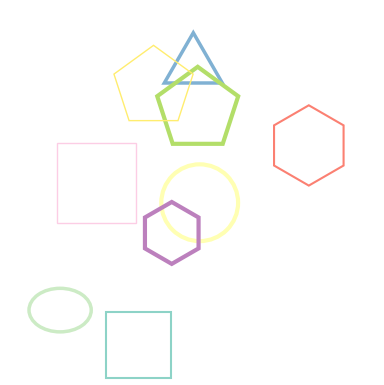[{"shape": "square", "thickness": 1.5, "radius": 0.42, "center": [0.36, 0.103]}, {"shape": "circle", "thickness": 3, "radius": 0.5, "center": [0.519, 0.473]}, {"shape": "hexagon", "thickness": 1.5, "radius": 0.52, "center": [0.802, 0.622]}, {"shape": "triangle", "thickness": 2.5, "radius": 0.43, "center": [0.502, 0.828]}, {"shape": "pentagon", "thickness": 3, "radius": 0.55, "center": [0.514, 0.716]}, {"shape": "square", "thickness": 1, "radius": 0.51, "center": [0.25, 0.525]}, {"shape": "hexagon", "thickness": 3, "radius": 0.4, "center": [0.446, 0.395]}, {"shape": "oval", "thickness": 2.5, "radius": 0.4, "center": [0.156, 0.195]}, {"shape": "pentagon", "thickness": 1, "radius": 0.54, "center": [0.399, 0.774]}]